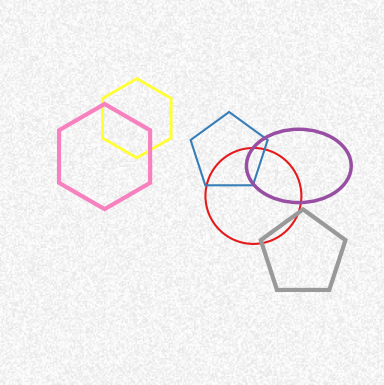[{"shape": "circle", "thickness": 1.5, "radius": 0.62, "center": [0.658, 0.491]}, {"shape": "pentagon", "thickness": 1.5, "radius": 0.53, "center": [0.595, 0.604]}, {"shape": "oval", "thickness": 2.5, "radius": 0.68, "center": [0.776, 0.569]}, {"shape": "hexagon", "thickness": 2, "radius": 0.51, "center": [0.355, 0.693]}, {"shape": "hexagon", "thickness": 3, "radius": 0.68, "center": [0.272, 0.593]}, {"shape": "pentagon", "thickness": 3, "radius": 0.58, "center": [0.787, 0.341]}]